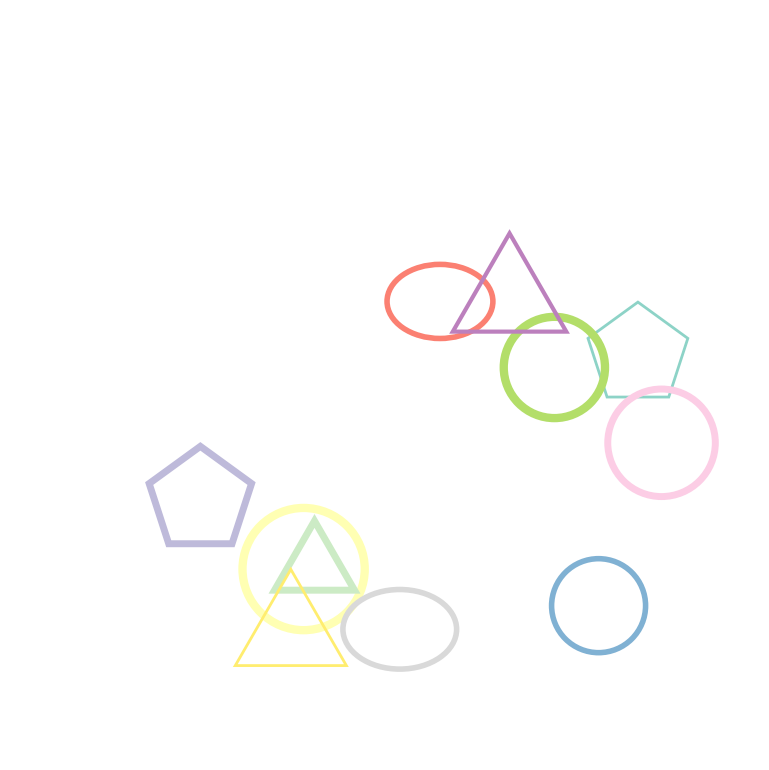[{"shape": "pentagon", "thickness": 1, "radius": 0.34, "center": [0.828, 0.539]}, {"shape": "circle", "thickness": 3, "radius": 0.4, "center": [0.394, 0.261]}, {"shape": "pentagon", "thickness": 2.5, "radius": 0.35, "center": [0.26, 0.35]}, {"shape": "oval", "thickness": 2, "radius": 0.34, "center": [0.571, 0.609]}, {"shape": "circle", "thickness": 2, "radius": 0.31, "center": [0.777, 0.213]}, {"shape": "circle", "thickness": 3, "radius": 0.33, "center": [0.72, 0.523]}, {"shape": "circle", "thickness": 2.5, "radius": 0.35, "center": [0.859, 0.425]}, {"shape": "oval", "thickness": 2, "radius": 0.37, "center": [0.519, 0.183]}, {"shape": "triangle", "thickness": 1.5, "radius": 0.43, "center": [0.662, 0.612]}, {"shape": "triangle", "thickness": 2.5, "radius": 0.3, "center": [0.408, 0.263]}, {"shape": "triangle", "thickness": 1, "radius": 0.42, "center": [0.378, 0.177]}]